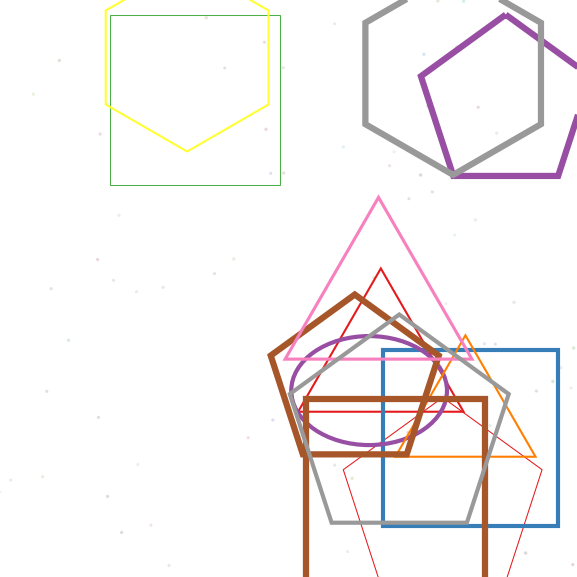[{"shape": "triangle", "thickness": 1, "radius": 0.83, "center": [0.659, 0.369]}, {"shape": "pentagon", "thickness": 0.5, "radius": 0.9, "center": [0.767, 0.13]}, {"shape": "square", "thickness": 2, "radius": 0.76, "center": [0.814, 0.241]}, {"shape": "square", "thickness": 0.5, "radius": 0.74, "center": [0.338, 0.826]}, {"shape": "oval", "thickness": 2, "radius": 0.67, "center": [0.639, 0.323]}, {"shape": "pentagon", "thickness": 3, "radius": 0.77, "center": [0.876, 0.819]}, {"shape": "triangle", "thickness": 1, "radius": 0.7, "center": [0.806, 0.278]}, {"shape": "hexagon", "thickness": 1, "radius": 0.81, "center": [0.324, 0.9]}, {"shape": "pentagon", "thickness": 3, "radius": 0.76, "center": [0.614, 0.336]}, {"shape": "square", "thickness": 3, "radius": 0.77, "center": [0.685, 0.153]}, {"shape": "triangle", "thickness": 1.5, "radius": 0.93, "center": [0.655, 0.471]}, {"shape": "hexagon", "thickness": 3, "radius": 0.88, "center": [0.785, 0.872]}, {"shape": "pentagon", "thickness": 2, "radius": 1.0, "center": [0.691, 0.255]}]